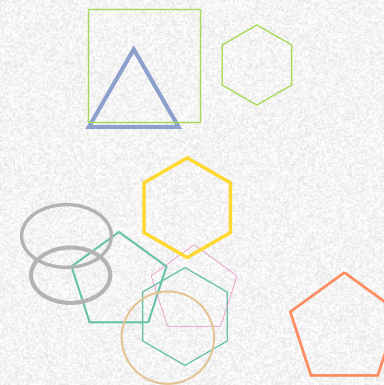[{"shape": "pentagon", "thickness": 1.5, "radius": 0.65, "center": [0.309, 0.268]}, {"shape": "hexagon", "thickness": 1, "radius": 0.63, "center": [0.48, 0.178]}, {"shape": "pentagon", "thickness": 2, "radius": 0.74, "center": [0.895, 0.144]}, {"shape": "triangle", "thickness": 3, "radius": 0.67, "center": [0.347, 0.738]}, {"shape": "pentagon", "thickness": 0.5, "radius": 0.59, "center": [0.504, 0.247]}, {"shape": "hexagon", "thickness": 1, "radius": 0.52, "center": [0.667, 0.831]}, {"shape": "square", "thickness": 1, "radius": 0.73, "center": [0.373, 0.83]}, {"shape": "hexagon", "thickness": 2.5, "radius": 0.65, "center": [0.486, 0.46]}, {"shape": "circle", "thickness": 1.5, "radius": 0.6, "center": [0.436, 0.123]}, {"shape": "oval", "thickness": 2.5, "radius": 0.58, "center": [0.173, 0.387]}, {"shape": "oval", "thickness": 3, "radius": 0.51, "center": [0.183, 0.285]}]